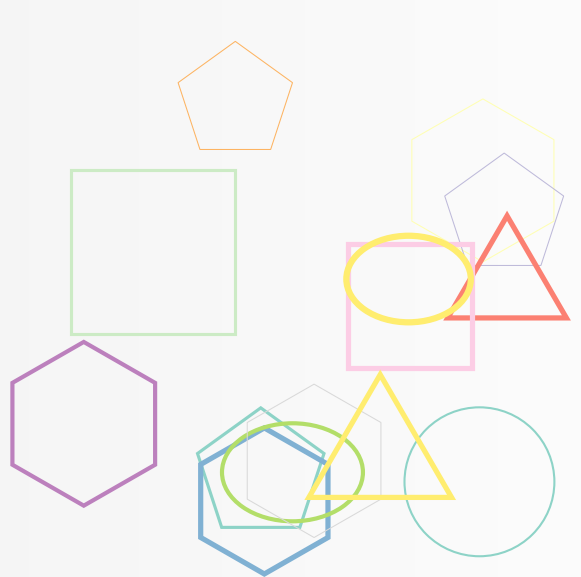[{"shape": "circle", "thickness": 1, "radius": 0.64, "center": [0.825, 0.165]}, {"shape": "pentagon", "thickness": 1.5, "radius": 0.57, "center": [0.449, 0.178]}, {"shape": "hexagon", "thickness": 0.5, "radius": 0.71, "center": [0.831, 0.687]}, {"shape": "pentagon", "thickness": 0.5, "radius": 0.54, "center": [0.867, 0.626]}, {"shape": "triangle", "thickness": 2.5, "radius": 0.59, "center": [0.872, 0.508]}, {"shape": "hexagon", "thickness": 2.5, "radius": 0.63, "center": [0.455, 0.132]}, {"shape": "pentagon", "thickness": 0.5, "radius": 0.52, "center": [0.405, 0.824]}, {"shape": "oval", "thickness": 2, "radius": 0.61, "center": [0.503, 0.181]}, {"shape": "square", "thickness": 2.5, "radius": 0.54, "center": [0.706, 0.469]}, {"shape": "hexagon", "thickness": 0.5, "radius": 0.66, "center": [0.54, 0.201]}, {"shape": "hexagon", "thickness": 2, "radius": 0.71, "center": [0.144, 0.265]}, {"shape": "square", "thickness": 1.5, "radius": 0.71, "center": [0.264, 0.562]}, {"shape": "triangle", "thickness": 2.5, "radius": 0.71, "center": [0.654, 0.209]}, {"shape": "oval", "thickness": 3, "radius": 0.54, "center": [0.703, 0.516]}]